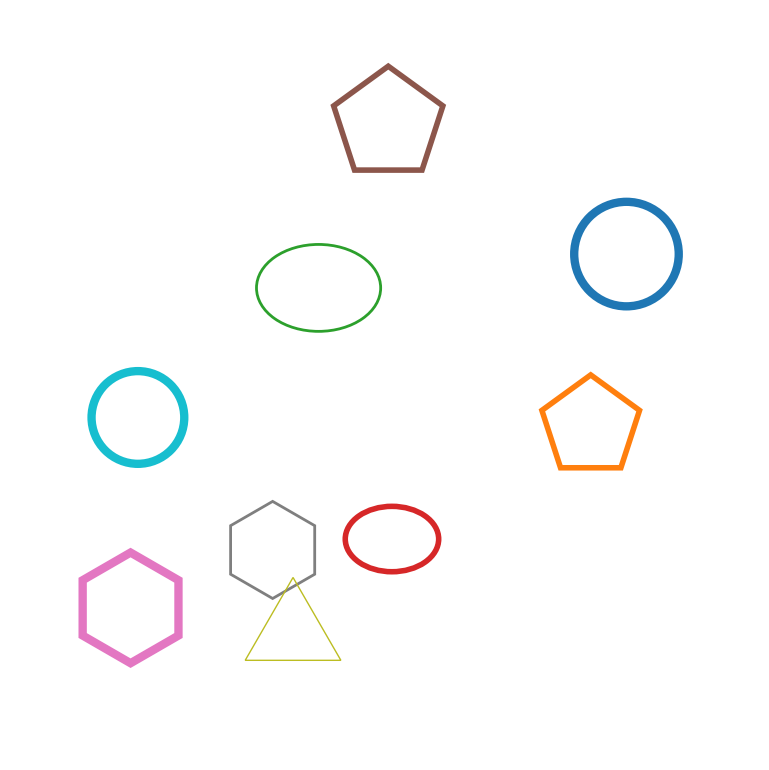[{"shape": "circle", "thickness": 3, "radius": 0.34, "center": [0.814, 0.67]}, {"shape": "pentagon", "thickness": 2, "radius": 0.33, "center": [0.767, 0.446]}, {"shape": "oval", "thickness": 1, "radius": 0.4, "center": [0.414, 0.626]}, {"shape": "oval", "thickness": 2, "radius": 0.3, "center": [0.509, 0.3]}, {"shape": "pentagon", "thickness": 2, "radius": 0.37, "center": [0.504, 0.839]}, {"shape": "hexagon", "thickness": 3, "radius": 0.36, "center": [0.17, 0.211]}, {"shape": "hexagon", "thickness": 1, "radius": 0.32, "center": [0.354, 0.286]}, {"shape": "triangle", "thickness": 0.5, "radius": 0.36, "center": [0.381, 0.178]}, {"shape": "circle", "thickness": 3, "radius": 0.3, "center": [0.179, 0.458]}]